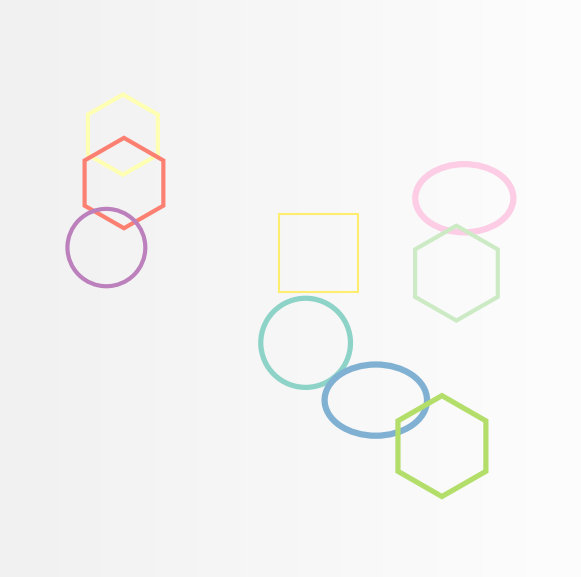[{"shape": "circle", "thickness": 2.5, "radius": 0.39, "center": [0.526, 0.406]}, {"shape": "hexagon", "thickness": 2, "radius": 0.35, "center": [0.211, 0.766]}, {"shape": "hexagon", "thickness": 2, "radius": 0.39, "center": [0.213, 0.682]}, {"shape": "oval", "thickness": 3, "radius": 0.44, "center": [0.647, 0.306]}, {"shape": "hexagon", "thickness": 2.5, "radius": 0.44, "center": [0.76, 0.227]}, {"shape": "oval", "thickness": 3, "radius": 0.42, "center": [0.799, 0.656]}, {"shape": "circle", "thickness": 2, "radius": 0.33, "center": [0.183, 0.57]}, {"shape": "hexagon", "thickness": 2, "radius": 0.41, "center": [0.785, 0.526]}, {"shape": "square", "thickness": 1, "radius": 0.34, "center": [0.548, 0.56]}]